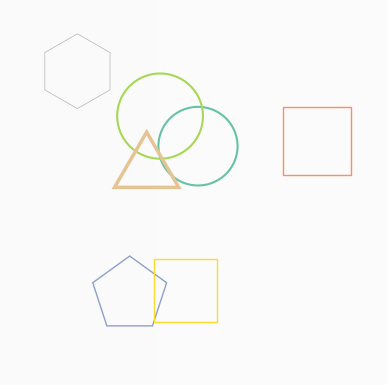[{"shape": "circle", "thickness": 1.5, "radius": 0.51, "center": [0.511, 0.62]}, {"shape": "square", "thickness": 1, "radius": 0.44, "center": [0.817, 0.634]}, {"shape": "pentagon", "thickness": 1, "radius": 0.5, "center": [0.335, 0.235]}, {"shape": "circle", "thickness": 1.5, "radius": 0.55, "center": [0.413, 0.698]}, {"shape": "square", "thickness": 1, "radius": 0.4, "center": [0.478, 0.245]}, {"shape": "triangle", "thickness": 2.5, "radius": 0.48, "center": [0.378, 0.561]}, {"shape": "hexagon", "thickness": 0.5, "radius": 0.49, "center": [0.2, 0.815]}]